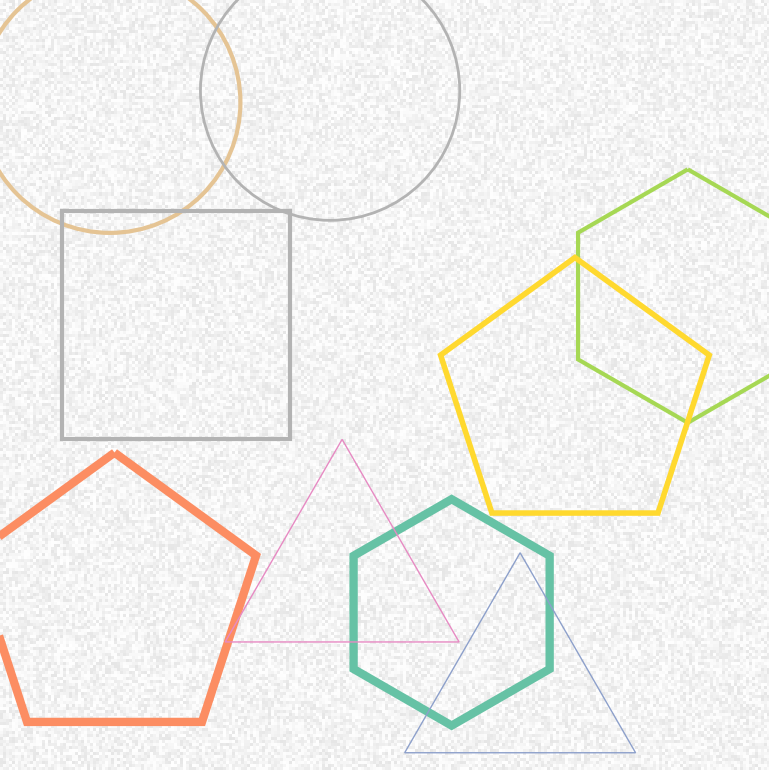[{"shape": "hexagon", "thickness": 3, "radius": 0.74, "center": [0.587, 0.205]}, {"shape": "pentagon", "thickness": 3, "radius": 0.97, "center": [0.149, 0.219]}, {"shape": "triangle", "thickness": 0.5, "radius": 0.87, "center": [0.675, 0.109]}, {"shape": "triangle", "thickness": 0.5, "radius": 0.88, "center": [0.444, 0.254]}, {"shape": "hexagon", "thickness": 1.5, "radius": 0.82, "center": [0.893, 0.616]}, {"shape": "pentagon", "thickness": 2, "radius": 0.92, "center": [0.747, 0.482]}, {"shape": "circle", "thickness": 1.5, "radius": 0.85, "center": [0.143, 0.867]}, {"shape": "circle", "thickness": 1, "radius": 0.84, "center": [0.429, 0.882]}, {"shape": "square", "thickness": 1.5, "radius": 0.74, "center": [0.228, 0.578]}]